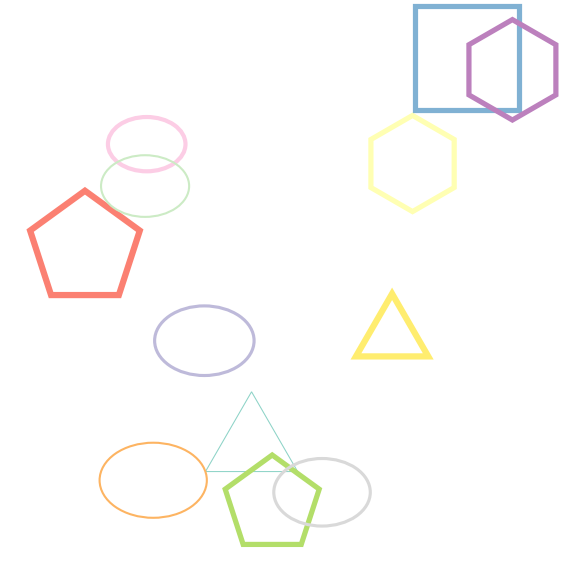[{"shape": "triangle", "thickness": 0.5, "radius": 0.46, "center": [0.436, 0.229]}, {"shape": "hexagon", "thickness": 2.5, "radius": 0.42, "center": [0.714, 0.716]}, {"shape": "oval", "thickness": 1.5, "radius": 0.43, "center": [0.354, 0.409]}, {"shape": "pentagon", "thickness": 3, "radius": 0.5, "center": [0.147, 0.569]}, {"shape": "square", "thickness": 2.5, "radius": 0.45, "center": [0.808, 0.899]}, {"shape": "oval", "thickness": 1, "radius": 0.46, "center": [0.265, 0.168]}, {"shape": "pentagon", "thickness": 2.5, "radius": 0.43, "center": [0.471, 0.126]}, {"shape": "oval", "thickness": 2, "radius": 0.34, "center": [0.254, 0.75]}, {"shape": "oval", "thickness": 1.5, "radius": 0.42, "center": [0.558, 0.147]}, {"shape": "hexagon", "thickness": 2.5, "radius": 0.43, "center": [0.887, 0.878]}, {"shape": "oval", "thickness": 1, "radius": 0.38, "center": [0.251, 0.677]}, {"shape": "triangle", "thickness": 3, "radius": 0.36, "center": [0.679, 0.418]}]